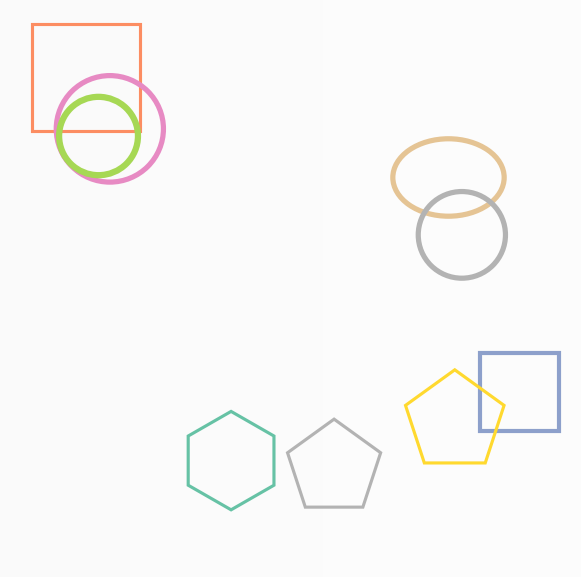[{"shape": "hexagon", "thickness": 1.5, "radius": 0.43, "center": [0.398, 0.202]}, {"shape": "square", "thickness": 1.5, "radius": 0.46, "center": [0.149, 0.865]}, {"shape": "square", "thickness": 2, "radius": 0.34, "center": [0.894, 0.32]}, {"shape": "circle", "thickness": 2.5, "radius": 0.46, "center": [0.189, 0.776]}, {"shape": "circle", "thickness": 3, "radius": 0.34, "center": [0.17, 0.764]}, {"shape": "pentagon", "thickness": 1.5, "radius": 0.45, "center": [0.782, 0.27]}, {"shape": "oval", "thickness": 2.5, "radius": 0.48, "center": [0.772, 0.692]}, {"shape": "pentagon", "thickness": 1.5, "radius": 0.42, "center": [0.575, 0.189]}, {"shape": "circle", "thickness": 2.5, "radius": 0.38, "center": [0.795, 0.592]}]